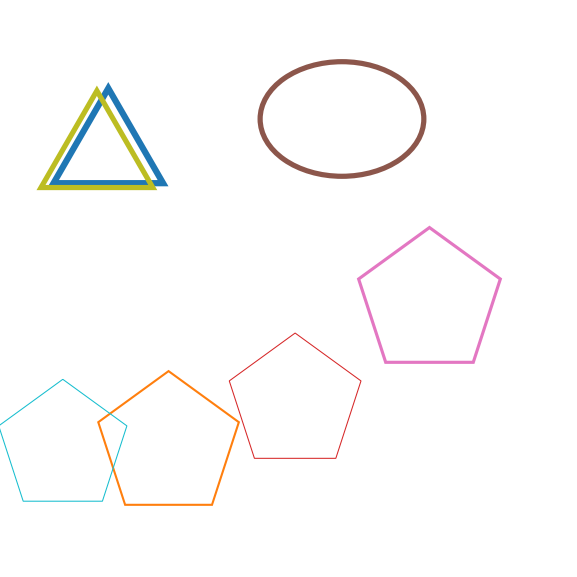[{"shape": "triangle", "thickness": 3, "radius": 0.55, "center": [0.188, 0.737]}, {"shape": "pentagon", "thickness": 1, "radius": 0.64, "center": [0.292, 0.229]}, {"shape": "pentagon", "thickness": 0.5, "radius": 0.6, "center": [0.511, 0.303]}, {"shape": "oval", "thickness": 2.5, "radius": 0.71, "center": [0.592, 0.793]}, {"shape": "pentagon", "thickness": 1.5, "radius": 0.65, "center": [0.744, 0.476]}, {"shape": "triangle", "thickness": 2.5, "radius": 0.56, "center": [0.168, 0.73]}, {"shape": "pentagon", "thickness": 0.5, "radius": 0.58, "center": [0.109, 0.226]}]